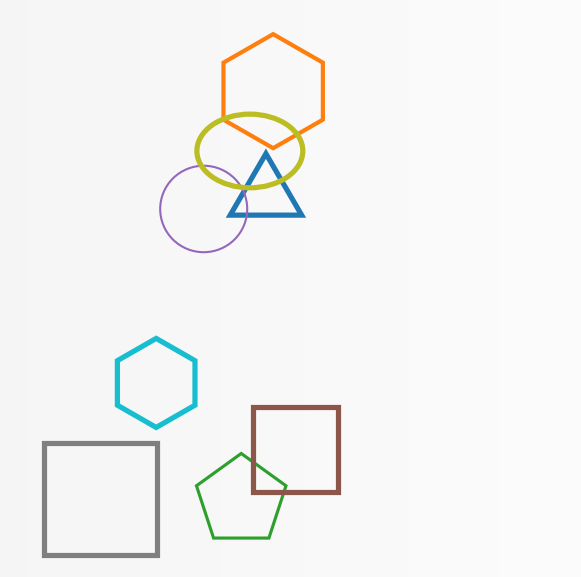[{"shape": "triangle", "thickness": 2.5, "radius": 0.35, "center": [0.458, 0.662]}, {"shape": "hexagon", "thickness": 2, "radius": 0.49, "center": [0.47, 0.841]}, {"shape": "pentagon", "thickness": 1.5, "radius": 0.4, "center": [0.415, 0.133]}, {"shape": "circle", "thickness": 1, "radius": 0.37, "center": [0.35, 0.637]}, {"shape": "square", "thickness": 2.5, "radius": 0.37, "center": [0.509, 0.221]}, {"shape": "square", "thickness": 2.5, "radius": 0.48, "center": [0.173, 0.134]}, {"shape": "oval", "thickness": 2.5, "radius": 0.46, "center": [0.43, 0.738]}, {"shape": "hexagon", "thickness": 2.5, "radius": 0.39, "center": [0.269, 0.336]}]